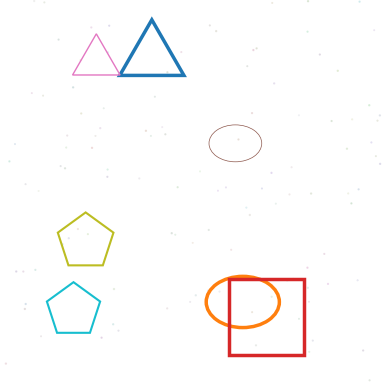[{"shape": "triangle", "thickness": 2.5, "radius": 0.48, "center": [0.394, 0.852]}, {"shape": "oval", "thickness": 2.5, "radius": 0.48, "center": [0.631, 0.216]}, {"shape": "square", "thickness": 2.5, "radius": 0.49, "center": [0.692, 0.177]}, {"shape": "oval", "thickness": 0.5, "radius": 0.34, "center": [0.611, 0.628]}, {"shape": "triangle", "thickness": 1, "radius": 0.36, "center": [0.25, 0.841]}, {"shape": "pentagon", "thickness": 1.5, "radius": 0.38, "center": [0.222, 0.372]}, {"shape": "pentagon", "thickness": 1.5, "radius": 0.36, "center": [0.191, 0.194]}]